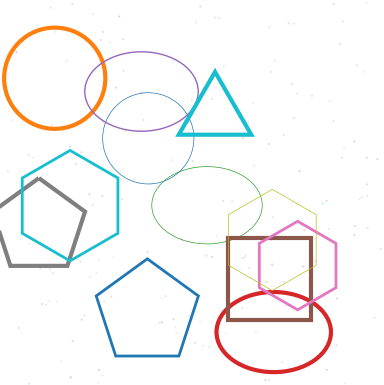[{"shape": "circle", "thickness": 0.5, "radius": 0.59, "center": [0.385, 0.641]}, {"shape": "pentagon", "thickness": 2, "radius": 0.7, "center": [0.383, 0.188]}, {"shape": "circle", "thickness": 3, "radius": 0.66, "center": [0.142, 0.797]}, {"shape": "oval", "thickness": 0.5, "radius": 0.72, "center": [0.538, 0.467]}, {"shape": "oval", "thickness": 3, "radius": 0.74, "center": [0.711, 0.137]}, {"shape": "oval", "thickness": 1, "radius": 0.74, "center": [0.368, 0.762]}, {"shape": "square", "thickness": 3, "radius": 0.53, "center": [0.7, 0.275]}, {"shape": "hexagon", "thickness": 2, "radius": 0.57, "center": [0.773, 0.31]}, {"shape": "pentagon", "thickness": 3, "radius": 0.63, "center": [0.101, 0.411]}, {"shape": "hexagon", "thickness": 0.5, "radius": 0.66, "center": [0.707, 0.377]}, {"shape": "triangle", "thickness": 3, "radius": 0.54, "center": [0.559, 0.704]}, {"shape": "hexagon", "thickness": 2, "radius": 0.72, "center": [0.182, 0.466]}]